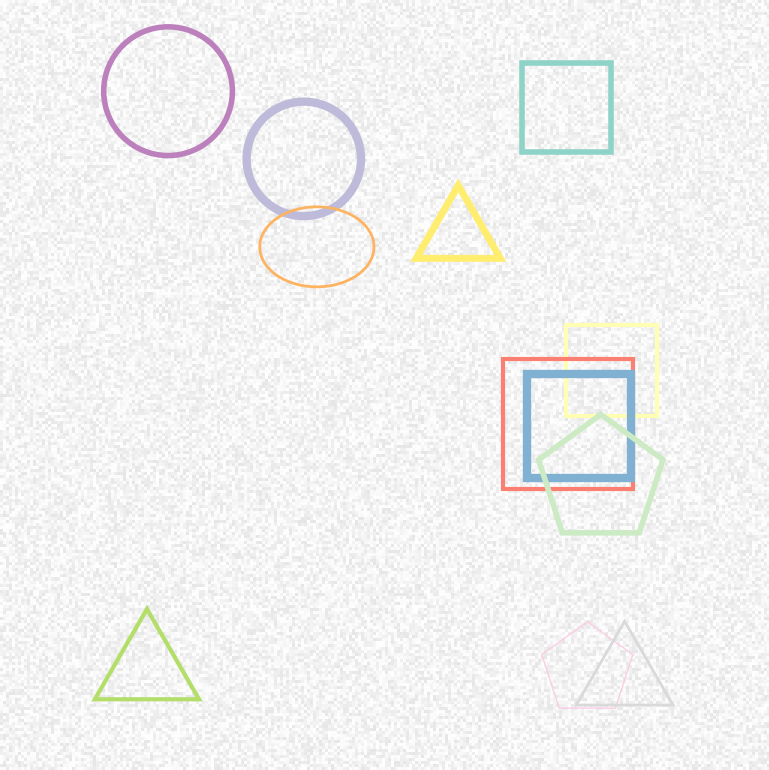[{"shape": "square", "thickness": 2, "radius": 0.29, "center": [0.736, 0.861]}, {"shape": "square", "thickness": 1.5, "radius": 0.29, "center": [0.794, 0.519]}, {"shape": "circle", "thickness": 3, "radius": 0.37, "center": [0.395, 0.794]}, {"shape": "square", "thickness": 1.5, "radius": 0.42, "center": [0.737, 0.45]}, {"shape": "square", "thickness": 3, "radius": 0.34, "center": [0.752, 0.447]}, {"shape": "oval", "thickness": 1, "radius": 0.37, "center": [0.412, 0.679]}, {"shape": "triangle", "thickness": 1.5, "radius": 0.39, "center": [0.191, 0.131]}, {"shape": "pentagon", "thickness": 0.5, "radius": 0.31, "center": [0.763, 0.131]}, {"shape": "triangle", "thickness": 1, "radius": 0.36, "center": [0.811, 0.121]}, {"shape": "circle", "thickness": 2, "radius": 0.42, "center": [0.218, 0.882]}, {"shape": "pentagon", "thickness": 2, "radius": 0.42, "center": [0.78, 0.377]}, {"shape": "triangle", "thickness": 2.5, "radius": 0.32, "center": [0.595, 0.696]}]